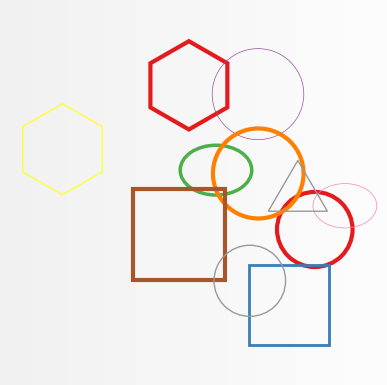[{"shape": "circle", "thickness": 3, "radius": 0.49, "center": [0.812, 0.404]}, {"shape": "hexagon", "thickness": 3, "radius": 0.57, "center": [0.487, 0.778]}, {"shape": "square", "thickness": 2, "radius": 0.52, "center": [0.746, 0.208]}, {"shape": "oval", "thickness": 2.5, "radius": 0.46, "center": [0.557, 0.558]}, {"shape": "circle", "thickness": 0.5, "radius": 0.59, "center": [0.666, 0.756]}, {"shape": "circle", "thickness": 3, "radius": 0.58, "center": [0.666, 0.549]}, {"shape": "hexagon", "thickness": 1, "radius": 0.59, "center": [0.161, 0.612]}, {"shape": "square", "thickness": 3, "radius": 0.59, "center": [0.462, 0.391]}, {"shape": "oval", "thickness": 0.5, "radius": 0.41, "center": [0.89, 0.466]}, {"shape": "triangle", "thickness": 1, "radius": 0.44, "center": [0.769, 0.495]}, {"shape": "circle", "thickness": 1, "radius": 0.46, "center": [0.645, 0.271]}]